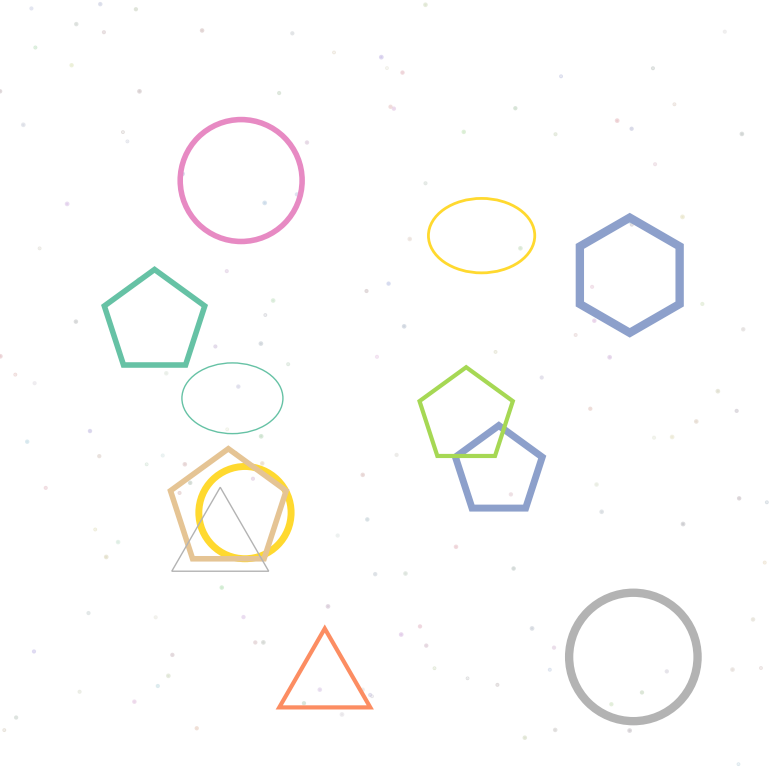[{"shape": "pentagon", "thickness": 2, "radius": 0.34, "center": [0.201, 0.581]}, {"shape": "oval", "thickness": 0.5, "radius": 0.33, "center": [0.302, 0.483]}, {"shape": "triangle", "thickness": 1.5, "radius": 0.34, "center": [0.422, 0.115]}, {"shape": "hexagon", "thickness": 3, "radius": 0.37, "center": [0.818, 0.643]}, {"shape": "pentagon", "thickness": 2.5, "radius": 0.3, "center": [0.648, 0.388]}, {"shape": "circle", "thickness": 2, "radius": 0.4, "center": [0.313, 0.766]}, {"shape": "pentagon", "thickness": 1.5, "radius": 0.32, "center": [0.605, 0.459]}, {"shape": "circle", "thickness": 2.5, "radius": 0.3, "center": [0.318, 0.334]}, {"shape": "oval", "thickness": 1, "radius": 0.35, "center": [0.625, 0.694]}, {"shape": "pentagon", "thickness": 2, "radius": 0.39, "center": [0.297, 0.338]}, {"shape": "circle", "thickness": 3, "radius": 0.42, "center": [0.823, 0.147]}, {"shape": "triangle", "thickness": 0.5, "radius": 0.36, "center": [0.286, 0.294]}]